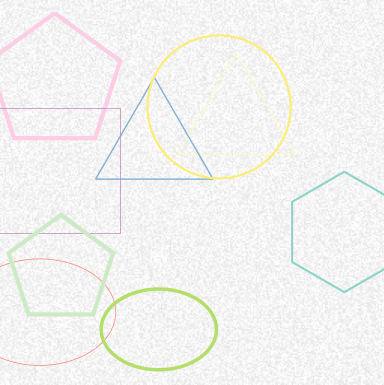[{"shape": "hexagon", "thickness": 1.5, "radius": 0.78, "center": [0.894, 0.398]}, {"shape": "triangle", "thickness": 0.5, "radius": 0.88, "center": [0.613, 0.687]}, {"shape": "oval", "thickness": 0.5, "radius": 0.99, "center": [0.103, 0.189]}, {"shape": "triangle", "thickness": 1, "radius": 0.88, "center": [0.401, 0.623]}, {"shape": "oval", "thickness": 2.5, "radius": 0.75, "center": [0.412, 0.144]}, {"shape": "pentagon", "thickness": 3, "radius": 0.9, "center": [0.142, 0.786]}, {"shape": "square", "thickness": 0.5, "radius": 0.81, "center": [0.15, 0.557]}, {"shape": "pentagon", "thickness": 3, "radius": 0.71, "center": [0.158, 0.299]}, {"shape": "circle", "thickness": 1.5, "radius": 0.93, "center": [0.569, 0.722]}]